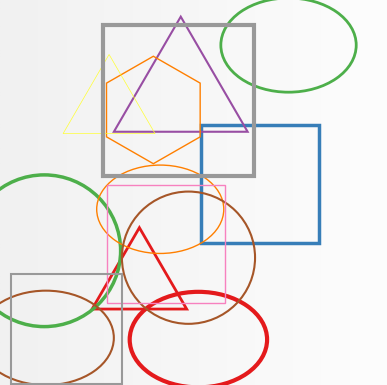[{"shape": "oval", "thickness": 3, "radius": 0.89, "center": [0.512, 0.118]}, {"shape": "triangle", "thickness": 2, "radius": 0.7, "center": [0.36, 0.268]}, {"shape": "square", "thickness": 2.5, "radius": 0.77, "center": [0.671, 0.523]}, {"shape": "oval", "thickness": 2, "radius": 0.87, "center": [0.745, 0.883]}, {"shape": "circle", "thickness": 2.5, "radius": 0.99, "center": [0.114, 0.349]}, {"shape": "triangle", "thickness": 1.5, "radius": 1.0, "center": [0.466, 0.757]}, {"shape": "oval", "thickness": 1, "radius": 0.82, "center": [0.414, 0.456]}, {"shape": "hexagon", "thickness": 1, "radius": 0.7, "center": [0.396, 0.714]}, {"shape": "triangle", "thickness": 0.5, "radius": 0.69, "center": [0.281, 0.721]}, {"shape": "circle", "thickness": 1.5, "radius": 0.86, "center": [0.486, 0.331]}, {"shape": "oval", "thickness": 1.5, "radius": 0.88, "center": [0.118, 0.122]}, {"shape": "square", "thickness": 1, "radius": 0.76, "center": [0.428, 0.367]}, {"shape": "square", "thickness": 3, "radius": 0.98, "center": [0.461, 0.739]}, {"shape": "square", "thickness": 1.5, "radius": 0.71, "center": [0.172, 0.145]}]